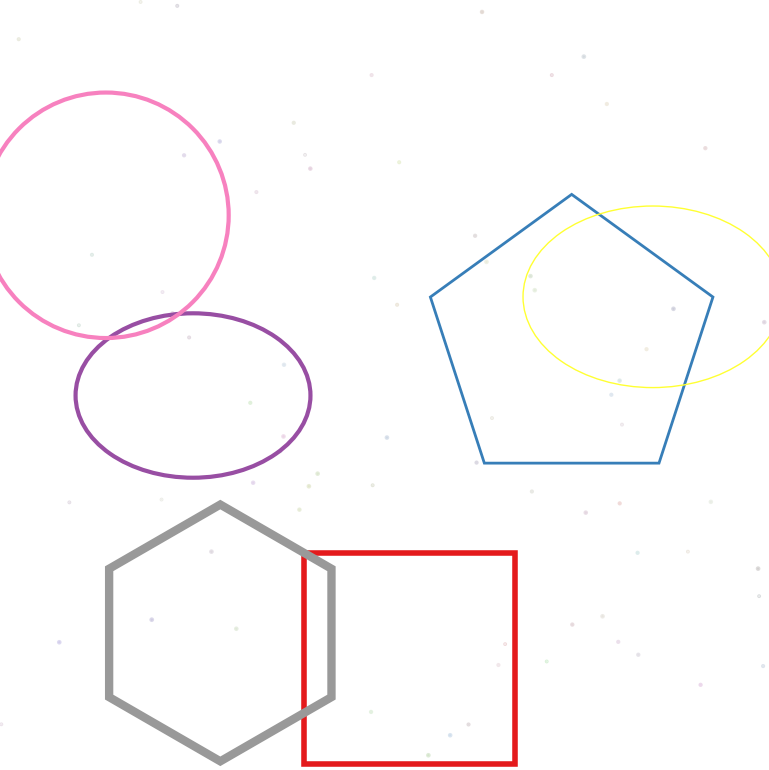[{"shape": "square", "thickness": 2, "radius": 0.69, "center": [0.532, 0.145]}, {"shape": "pentagon", "thickness": 1, "radius": 0.96, "center": [0.742, 0.555]}, {"shape": "oval", "thickness": 1.5, "radius": 0.76, "center": [0.251, 0.486]}, {"shape": "oval", "thickness": 0.5, "radius": 0.84, "center": [0.848, 0.615]}, {"shape": "circle", "thickness": 1.5, "radius": 0.8, "center": [0.138, 0.72]}, {"shape": "hexagon", "thickness": 3, "radius": 0.83, "center": [0.286, 0.178]}]